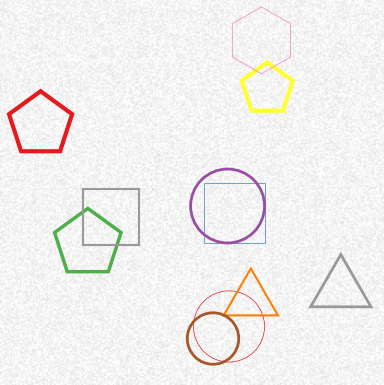[{"shape": "pentagon", "thickness": 3, "radius": 0.43, "center": [0.105, 0.677]}, {"shape": "circle", "thickness": 0.5, "radius": 0.46, "center": [0.595, 0.152]}, {"shape": "square", "thickness": 0.5, "radius": 0.4, "center": [0.608, 0.447]}, {"shape": "pentagon", "thickness": 2.5, "radius": 0.45, "center": [0.228, 0.368]}, {"shape": "circle", "thickness": 2, "radius": 0.48, "center": [0.591, 0.465]}, {"shape": "triangle", "thickness": 1.5, "radius": 0.41, "center": [0.651, 0.221]}, {"shape": "pentagon", "thickness": 3, "radius": 0.35, "center": [0.694, 0.769]}, {"shape": "circle", "thickness": 2, "radius": 0.33, "center": [0.553, 0.121]}, {"shape": "hexagon", "thickness": 0.5, "radius": 0.43, "center": [0.679, 0.895]}, {"shape": "triangle", "thickness": 2, "radius": 0.45, "center": [0.885, 0.248]}, {"shape": "square", "thickness": 1.5, "radius": 0.36, "center": [0.287, 0.435]}]